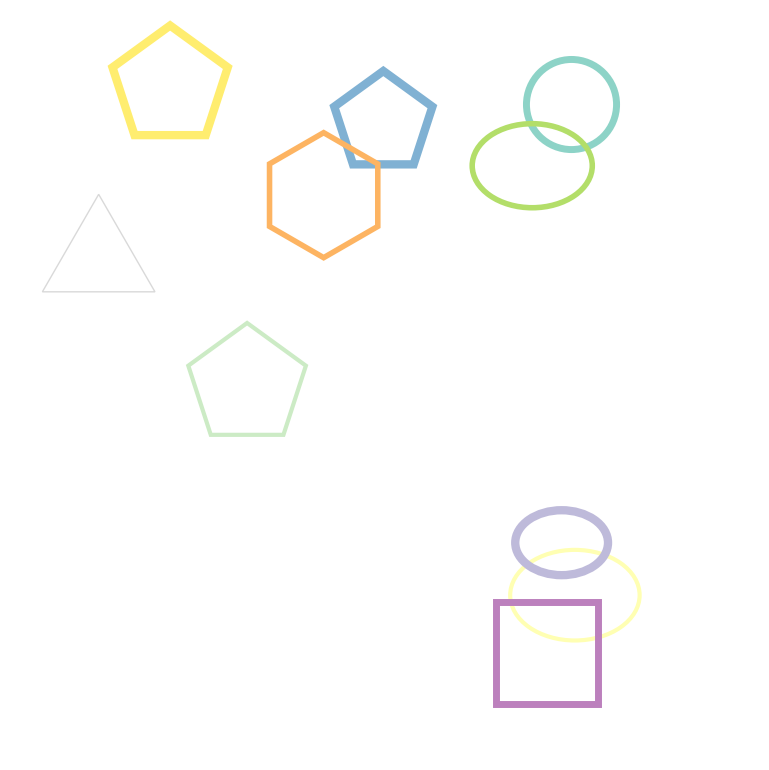[{"shape": "circle", "thickness": 2.5, "radius": 0.29, "center": [0.742, 0.864]}, {"shape": "oval", "thickness": 1.5, "radius": 0.42, "center": [0.747, 0.227]}, {"shape": "oval", "thickness": 3, "radius": 0.3, "center": [0.729, 0.295]}, {"shape": "pentagon", "thickness": 3, "radius": 0.34, "center": [0.498, 0.841]}, {"shape": "hexagon", "thickness": 2, "radius": 0.41, "center": [0.42, 0.747]}, {"shape": "oval", "thickness": 2, "radius": 0.39, "center": [0.691, 0.785]}, {"shape": "triangle", "thickness": 0.5, "radius": 0.42, "center": [0.128, 0.663]}, {"shape": "square", "thickness": 2.5, "radius": 0.33, "center": [0.71, 0.152]}, {"shape": "pentagon", "thickness": 1.5, "radius": 0.4, "center": [0.321, 0.5]}, {"shape": "pentagon", "thickness": 3, "radius": 0.39, "center": [0.221, 0.888]}]